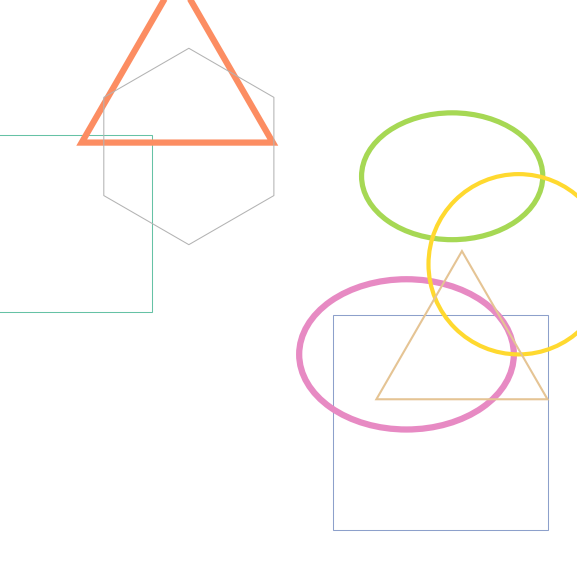[{"shape": "square", "thickness": 0.5, "radius": 0.77, "center": [0.11, 0.612]}, {"shape": "triangle", "thickness": 3, "radius": 0.96, "center": [0.307, 0.848]}, {"shape": "square", "thickness": 0.5, "radius": 0.93, "center": [0.763, 0.268]}, {"shape": "oval", "thickness": 3, "radius": 0.93, "center": [0.704, 0.386]}, {"shape": "oval", "thickness": 2.5, "radius": 0.78, "center": [0.783, 0.694]}, {"shape": "circle", "thickness": 2, "radius": 0.78, "center": [0.898, 0.542]}, {"shape": "triangle", "thickness": 1, "radius": 0.86, "center": [0.8, 0.393]}, {"shape": "hexagon", "thickness": 0.5, "radius": 0.85, "center": [0.327, 0.746]}]